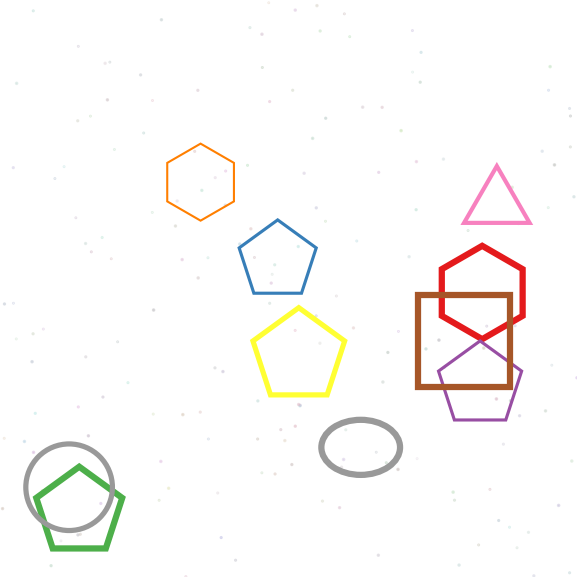[{"shape": "hexagon", "thickness": 3, "radius": 0.4, "center": [0.835, 0.493]}, {"shape": "pentagon", "thickness": 1.5, "radius": 0.35, "center": [0.481, 0.548]}, {"shape": "pentagon", "thickness": 3, "radius": 0.39, "center": [0.137, 0.113]}, {"shape": "pentagon", "thickness": 1.5, "radius": 0.38, "center": [0.831, 0.333]}, {"shape": "hexagon", "thickness": 1, "radius": 0.33, "center": [0.347, 0.684]}, {"shape": "pentagon", "thickness": 2.5, "radius": 0.42, "center": [0.517, 0.383]}, {"shape": "square", "thickness": 3, "radius": 0.4, "center": [0.803, 0.408]}, {"shape": "triangle", "thickness": 2, "radius": 0.33, "center": [0.86, 0.646]}, {"shape": "circle", "thickness": 2.5, "radius": 0.37, "center": [0.12, 0.155]}, {"shape": "oval", "thickness": 3, "radius": 0.34, "center": [0.625, 0.225]}]